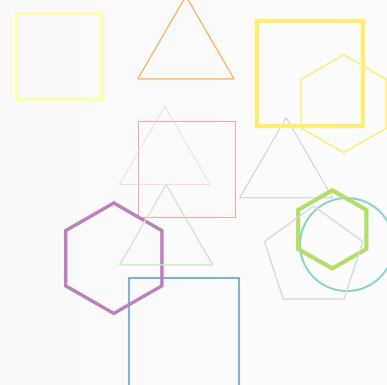[{"shape": "circle", "thickness": 1.5, "radius": 0.6, "center": [0.895, 0.365]}, {"shape": "square", "thickness": 2.5, "radius": 0.56, "center": [0.152, 0.854]}, {"shape": "triangle", "thickness": 0.5, "radius": 0.69, "center": [0.739, 0.555]}, {"shape": "square", "thickness": 0.5, "radius": 0.63, "center": [0.482, 0.562]}, {"shape": "square", "thickness": 1.5, "radius": 0.71, "center": [0.475, 0.136]}, {"shape": "triangle", "thickness": 1, "radius": 0.72, "center": [0.48, 0.867]}, {"shape": "hexagon", "thickness": 3, "radius": 0.51, "center": [0.858, 0.404]}, {"shape": "triangle", "thickness": 0.5, "radius": 0.67, "center": [0.425, 0.588]}, {"shape": "pentagon", "thickness": 1, "radius": 0.67, "center": [0.809, 0.331]}, {"shape": "hexagon", "thickness": 2.5, "radius": 0.72, "center": [0.294, 0.329]}, {"shape": "triangle", "thickness": 1, "radius": 0.69, "center": [0.429, 0.381]}, {"shape": "square", "thickness": 3, "radius": 0.68, "center": [0.801, 0.81]}, {"shape": "hexagon", "thickness": 1, "radius": 0.63, "center": [0.887, 0.731]}]